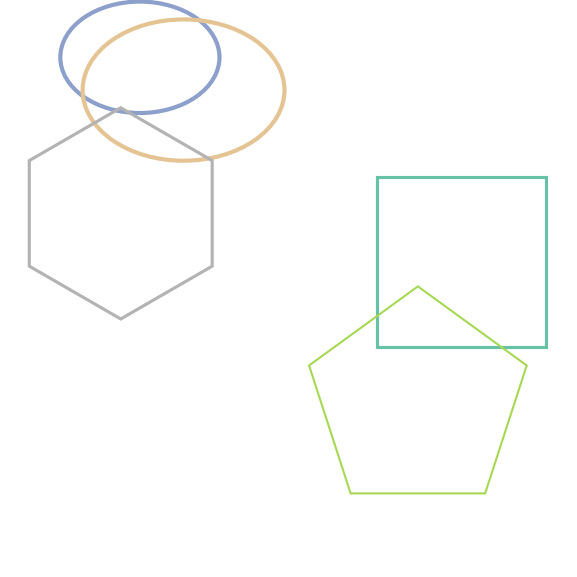[{"shape": "square", "thickness": 1.5, "radius": 0.73, "center": [0.799, 0.545]}, {"shape": "oval", "thickness": 2, "radius": 0.69, "center": [0.242, 0.9]}, {"shape": "pentagon", "thickness": 1, "radius": 0.99, "center": [0.724, 0.305]}, {"shape": "oval", "thickness": 2, "radius": 0.87, "center": [0.318, 0.843]}, {"shape": "hexagon", "thickness": 1.5, "radius": 0.91, "center": [0.209, 0.63]}]